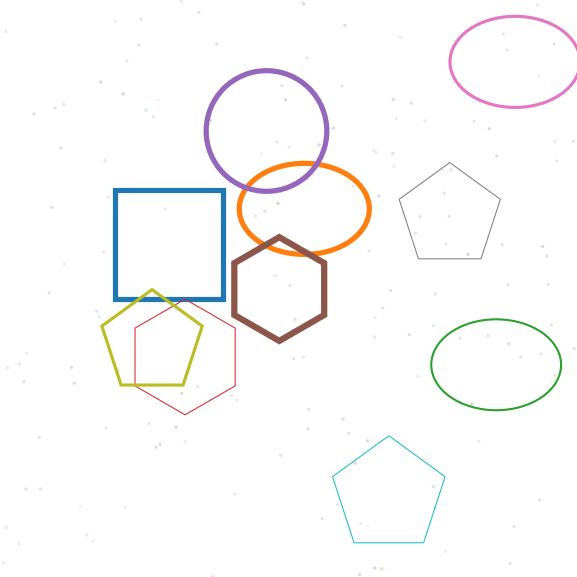[{"shape": "square", "thickness": 2.5, "radius": 0.47, "center": [0.293, 0.576]}, {"shape": "oval", "thickness": 2.5, "radius": 0.56, "center": [0.527, 0.637]}, {"shape": "oval", "thickness": 1, "radius": 0.56, "center": [0.859, 0.367]}, {"shape": "hexagon", "thickness": 0.5, "radius": 0.5, "center": [0.321, 0.381]}, {"shape": "circle", "thickness": 2.5, "radius": 0.52, "center": [0.461, 0.772]}, {"shape": "hexagon", "thickness": 3, "radius": 0.45, "center": [0.484, 0.499]}, {"shape": "oval", "thickness": 1.5, "radius": 0.56, "center": [0.892, 0.892]}, {"shape": "pentagon", "thickness": 0.5, "radius": 0.46, "center": [0.779, 0.625]}, {"shape": "pentagon", "thickness": 1.5, "radius": 0.46, "center": [0.263, 0.406]}, {"shape": "pentagon", "thickness": 0.5, "radius": 0.51, "center": [0.673, 0.142]}]